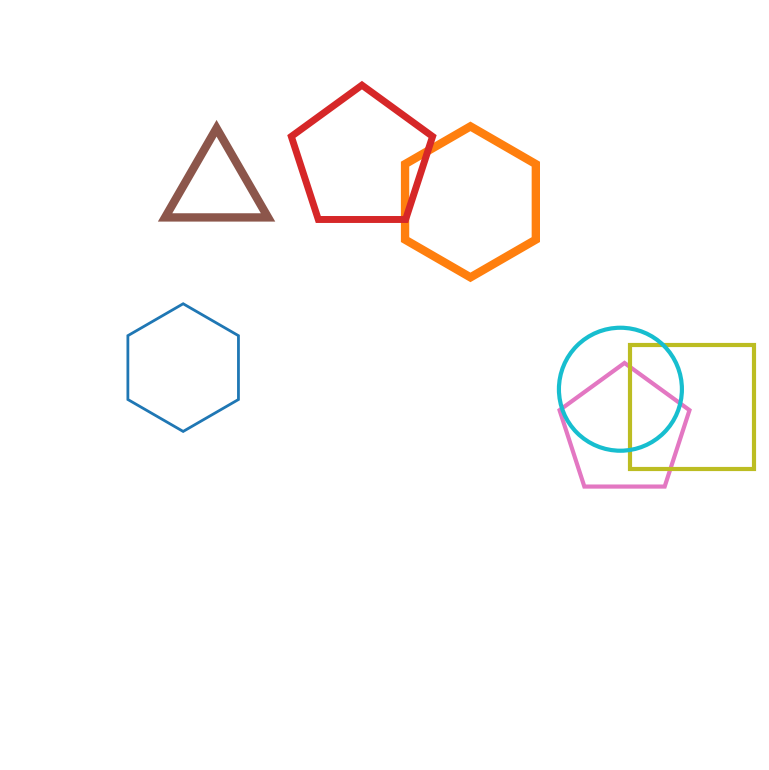[{"shape": "hexagon", "thickness": 1, "radius": 0.41, "center": [0.238, 0.523]}, {"shape": "hexagon", "thickness": 3, "radius": 0.49, "center": [0.611, 0.738]}, {"shape": "pentagon", "thickness": 2.5, "radius": 0.48, "center": [0.47, 0.793]}, {"shape": "triangle", "thickness": 3, "radius": 0.39, "center": [0.281, 0.756]}, {"shape": "pentagon", "thickness": 1.5, "radius": 0.44, "center": [0.811, 0.44]}, {"shape": "square", "thickness": 1.5, "radius": 0.4, "center": [0.899, 0.471]}, {"shape": "circle", "thickness": 1.5, "radius": 0.4, "center": [0.806, 0.495]}]